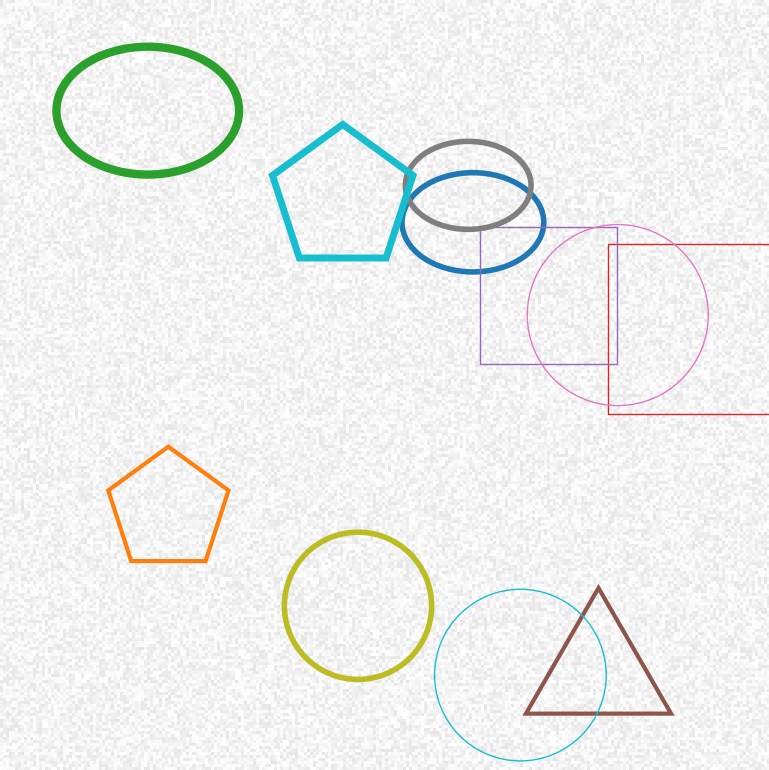[{"shape": "oval", "thickness": 2, "radius": 0.46, "center": [0.614, 0.711]}, {"shape": "pentagon", "thickness": 1.5, "radius": 0.41, "center": [0.219, 0.338]}, {"shape": "oval", "thickness": 3, "radius": 0.59, "center": [0.192, 0.856]}, {"shape": "square", "thickness": 0.5, "radius": 0.55, "center": [0.899, 0.572]}, {"shape": "square", "thickness": 0.5, "radius": 0.45, "center": [0.712, 0.616]}, {"shape": "triangle", "thickness": 1.5, "radius": 0.54, "center": [0.777, 0.128]}, {"shape": "circle", "thickness": 0.5, "radius": 0.59, "center": [0.802, 0.591]}, {"shape": "oval", "thickness": 2, "radius": 0.41, "center": [0.608, 0.759]}, {"shape": "circle", "thickness": 2, "radius": 0.48, "center": [0.465, 0.213]}, {"shape": "pentagon", "thickness": 2.5, "radius": 0.48, "center": [0.445, 0.743]}, {"shape": "circle", "thickness": 0.5, "radius": 0.56, "center": [0.676, 0.123]}]